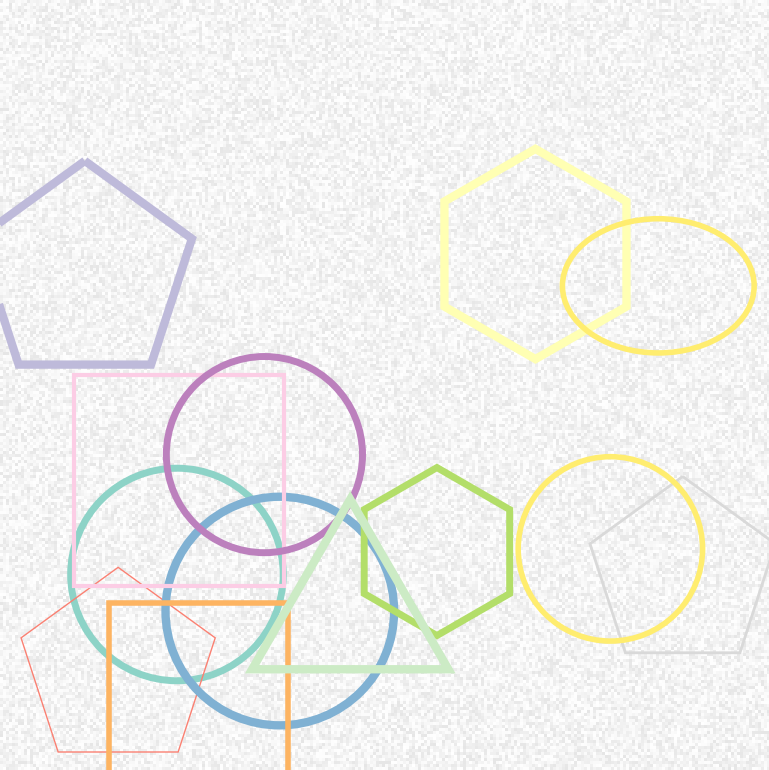[{"shape": "circle", "thickness": 2.5, "radius": 0.69, "center": [0.23, 0.254]}, {"shape": "hexagon", "thickness": 3, "radius": 0.68, "center": [0.695, 0.67]}, {"shape": "pentagon", "thickness": 3, "radius": 0.73, "center": [0.11, 0.645]}, {"shape": "pentagon", "thickness": 0.5, "radius": 0.66, "center": [0.153, 0.131]}, {"shape": "circle", "thickness": 3, "radius": 0.74, "center": [0.363, 0.206]}, {"shape": "square", "thickness": 2, "radius": 0.58, "center": [0.257, 0.101]}, {"shape": "hexagon", "thickness": 2.5, "radius": 0.55, "center": [0.567, 0.284]}, {"shape": "square", "thickness": 1.5, "radius": 0.68, "center": [0.233, 0.376]}, {"shape": "pentagon", "thickness": 1, "radius": 0.63, "center": [0.887, 0.255]}, {"shape": "circle", "thickness": 2.5, "radius": 0.64, "center": [0.343, 0.41]}, {"shape": "triangle", "thickness": 3, "radius": 0.74, "center": [0.455, 0.204]}, {"shape": "circle", "thickness": 2, "radius": 0.6, "center": [0.793, 0.287]}, {"shape": "oval", "thickness": 2, "radius": 0.62, "center": [0.855, 0.629]}]